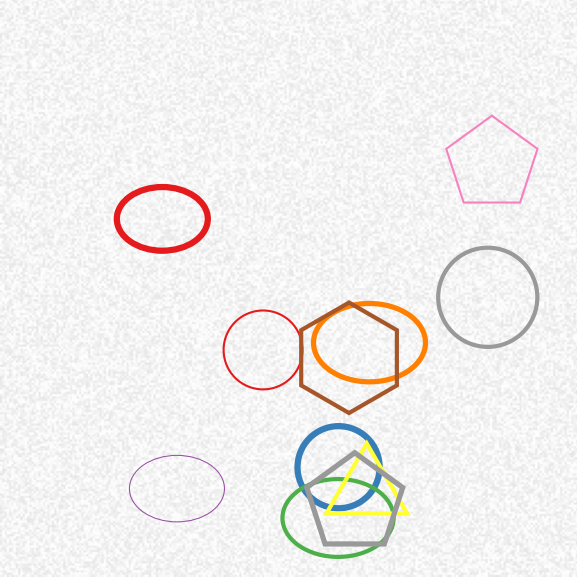[{"shape": "oval", "thickness": 3, "radius": 0.39, "center": [0.281, 0.62]}, {"shape": "circle", "thickness": 1, "radius": 0.34, "center": [0.455, 0.393]}, {"shape": "circle", "thickness": 3, "radius": 0.36, "center": [0.586, 0.19]}, {"shape": "oval", "thickness": 2, "radius": 0.48, "center": [0.585, 0.102]}, {"shape": "oval", "thickness": 0.5, "radius": 0.41, "center": [0.306, 0.153]}, {"shape": "oval", "thickness": 2.5, "radius": 0.48, "center": [0.64, 0.406]}, {"shape": "triangle", "thickness": 2, "radius": 0.4, "center": [0.635, 0.15]}, {"shape": "hexagon", "thickness": 2, "radius": 0.48, "center": [0.604, 0.38]}, {"shape": "pentagon", "thickness": 1, "radius": 0.42, "center": [0.852, 0.716]}, {"shape": "circle", "thickness": 2, "radius": 0.43, "center": [0.845, 0.484]}, {"shape": "pentagon", "thickness": 2.5, "radius": 0.44, "center": [0.614, 0.128]}]